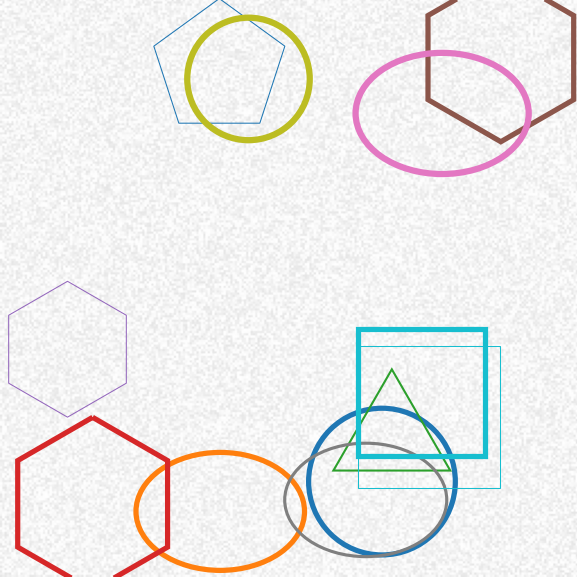[{"shape": "circle", "thickness": 2.5, "radius": 0.64, "center": [0.661, 0.165]}, {"shape": "pentagon", "thickness": 0.5, "radius": 0.6, "center": [0.38, 0.882]}, {"shape": "oval", "thickness": 2.5, "radius": 0.73, "center": [0.381, 0.114]}, {"shape": "triangle", "thickness": 1, "radius": 0.58, "center": [0.678, 0.243]}, {"shape": "hexagon", "thickness": 2.5, "radius": 0.75, "center": [0.16, 0.127]}, {"shape": "hexagon", "thickness": 0.5, "radius": 0.59, "center": [0.117, 0.394]}, {"shape": "hexagon", "thickness": 2.5, "radius": 0.73, "center": [0.867, 0.899]}, {"shape": "oval", "thickness": 3, "radius": 0.75, "center": [0.766, 0.803]}, {"shape": "oval", "thickness": 1.5, "radius": 0.7, "center": [0.633, 0.133]}, {"shape": "circle", "thickness": 3, "radius": 0.53, "center": [0.43, 0.862]}, {"shape": "square", "thickness": 2.5, "radius": 0.55, "center": [0.73, 0.32]}, {"shape": "square", "thickness": 0.5, "radius": 0.62, "center": [0.742, 0.277]}]